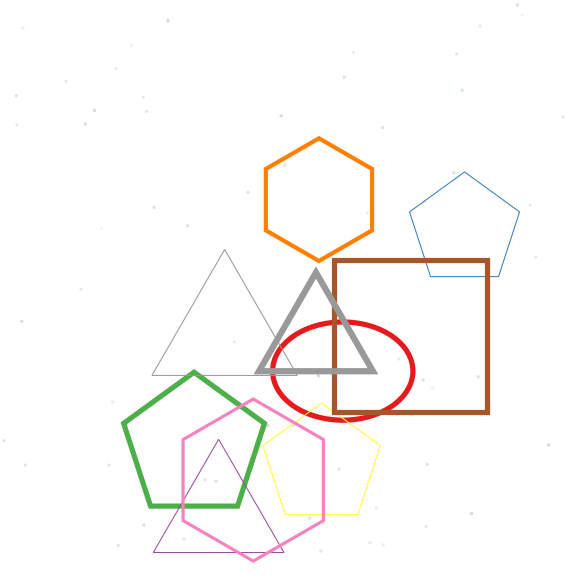[{"shape": "oval", "thickness": 2.5, "radius": 0.61, "center": [0.594, 0.357]}, {"shape": "pentagon", "thickness": 0.5, "radius": 0.5, "center": [0.804, 0.601]}, {"shape": "pentagon", "thickness": 2.5, "radius": 0.64, "center": [0.336, 0.226]}, {"shape": "triangle", "thickness": 0.5, "radius": 0.65, "center": [0.379, 0.108]}, {"shape": "hexagon", "thickness": 2, "radius": 0.53, "center": [0.552, 0.653]}, {"shape": "pentagon", "thickness": 0.5, "radius": 0.53, "center": [0.557, 0.194]}, {"shape": "square", "thickness": 2.5, "radius": 0.66, "center": [0.711, 0.417]}, {"shape": "hexagon", "thickness": 1.5, "radius": 0.7, "center": [0.439, 0.168]}, {"shape": "triangle", "thickness": 0.5, "radius": 0.73, "center": [0.389, 0.422]}, {"shape": "triangle", "thickness": 3, "radius": 0.57, "center": [0.547, 0.413]}]